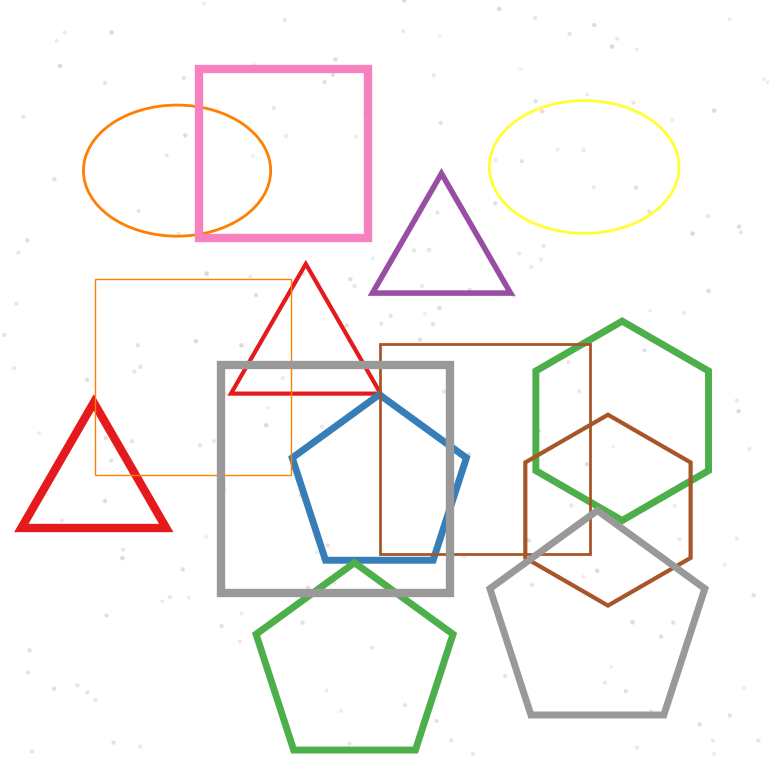[{"shape": "triangle", "thickness": 3, "radius": 0.54, "center": [0.122, 0.369]}, {"shape": "triangle", "thickness": 1.5, "radius": 0.56, "center": [0.397, 0.545]}, {"shape": "pentagon", "thickness": 2.5, "radius": 0.59, "center": [0.493, 0.369]}, {"shape": "hexagon", "thickness": 2.5, "radius": 0.65, "center": [0.808, 0.453]}, {"shape": "pentagon", "thickness": 2.5, "radius": 0.67, "center": [0.46, 0.135]}, {"shape": "triangle", "thickness": 2, "radius": 0.52, "center": [0.573, 0.671]}, {"shape": "oval", "thickness": 1, "radius": 0.61, "center": [0.23, 0.778]}, {"shape": "square", "thickness": 0.5, "radius": 0.64, "center": [0.251, 0.511]}, {"shape": "oval", "thickness": 1, "radius": 0.62, "center": [0.759, 0.783]}, {"shape": "square", "thickness": 1, "radius": 0.68, "center": [0.63, 0.417]}, {"shape": "hexagon", "thickness": 1.5, "radius": 0.62, "center": [0.79, 0.337]}, {"shape": "square", "thickness": 3, "radius": 0.55, "center": [0.368, 0.801]}, {"shape": "square", "thickness": 3, "radius": 0.74, "center": [0.436, 0.378]}, {"shape": "pentagon", "thickness": 2.5, "radius": 0.73, "center": [0.776, 0.19]}]